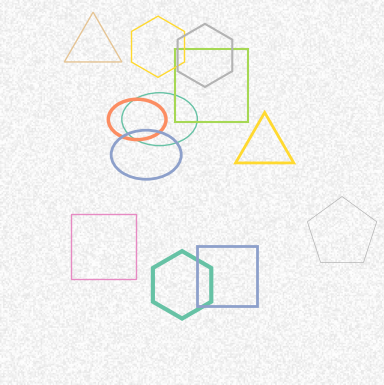[{"shape": "oval", "thickness": 1, "radius": 0.49, "center": [0.415, 0.69]}, {"shape": "hexagon", "thickness": 3, "radius": 0.44, "center": [0.473, 0.26]}, {"shape": "oval", "thickness": 2.5, "radius": 0.37, "center": [0.356, 0.69]}, {"shape": "oval", "thickness": 2, "radius": 0.46, "center": [0.38, 0.598]}, {"shape": "square", "thickness": 2, "radius": 0.39, "center": [0.59, 0.283]}, {"shape": "square", "thickness": 1, "radius": 0.42, "center": [0.269, 0.36]}, {"shape": "square", "thickness": 1.5, "radius": 0.47, "center": [0.548, 0.777]}, {"shape": "hexagon", "thickness": 1, "radius": 0.4, "center": [0.41, 0.879]}, {"shape": "triangle", "thickness": 2, "radius": 0.44, "center": [0.688, 0.62]}, {"shape": "triangle", "thickness": 1, "radius": 0.43, "center": [0.242, 0.882]}, {"shape": "pentagon", "thickness": 0.5, "radius": 0.47, "center": [0.888, 0.395]}, {"shape": "hexagon", "thickness": 1.5, "radius": 0.41, "center": [0.532, 0.856]}]